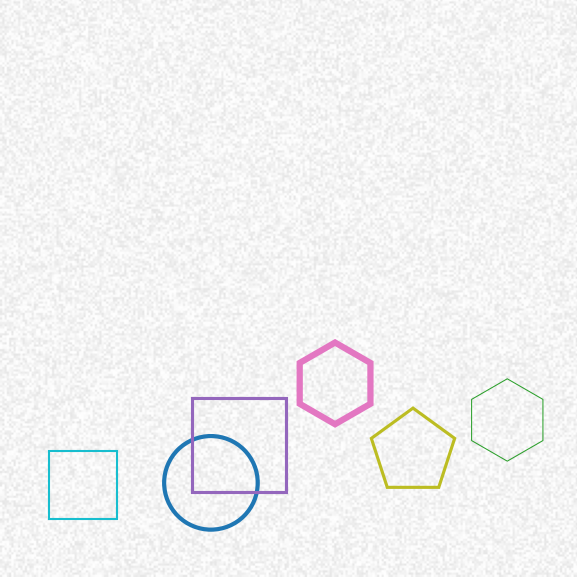[{"shape": "circle", "thickness": 2, "radius": 0.41, "center": [0.365, 0.163]}, {"shape": "hexagon", "thickness": 0.5, "radius": 0.36, "center": [0.878, 0.272]}, {"shape": "square", "thickness": 1.5, "radius": 0.41, "center": [0.413, 0.229]}, {"shape": "hexagon", "thickness": 3, "radius": 0.35, "center": [0.58, 0.335]}, {"shape": "pentagon", "thickness": 1.5, "radius": 0.38, "center": [0.715, 0.217]}, {"shape": "square", "thickness": 1, "radius": 0.29, "center": [0.143, 0.16]}]